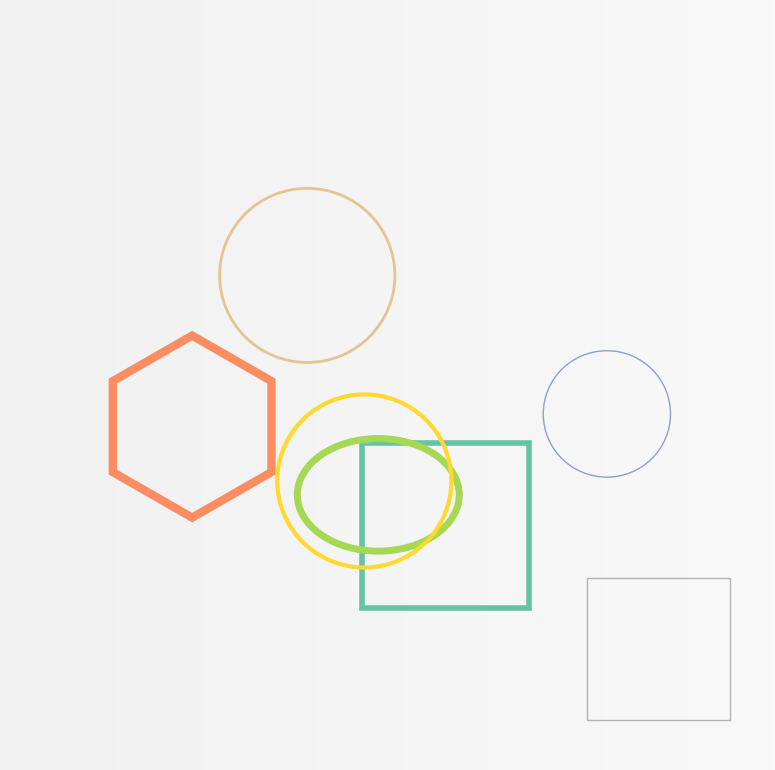[{"shape": "square", "thickness": 2, "radius": 0.54, "center": [0.575, 0.318]}, {"shape": "hexagon", "thickness": 3, "radius": 0.59, "center": [0.248, 0.446]}, {"shape": "circle", "thickness": 0.5, "radius": 0.41, "center": [0.783, 0.462]}, {"shape": "oval", "thickness": 2.5, "radius": 0.52, "center": [0.488, 0.357]}, {"shape": "circle", "thickness": 1.5, "radius": 0.56, "center": [0.47, 0.375]}, {"shape": "circle", "thickness": 1, "radius": 0.57, "center": [0.396, 0.642]}, {"shape": "square", "thickness": 0.5, "radius": 0.46, "center": [0.85, 0.158]}]